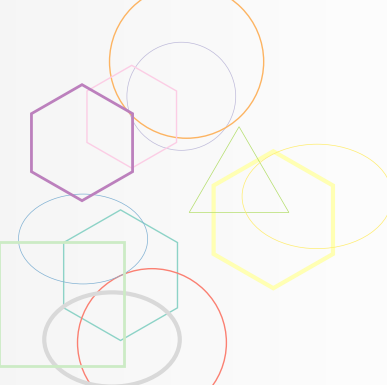[{"shape": "hexagon", "thickness": 1, "radius": 0.85, "center": [0.311, 0.285]}, {"shape": "hexagon", "thickness": 3, "radius": 0.89, "center": [0.705, 0.429]}, {"shape": "circle", "thickness": 0.5, "radius": 0.7, "center": [0.468, 0.75]}, {"shape": "circle", "thickness": 1, "radius": 0.96, "center": [0.392, 0.11]}, {"shape": "oval", "thickness": 0.5, "radius": 0.83, "center": [0.214, 0.379]}, {"shape": "circle", "thickness": 1, "radius": 0.99, "center": [0.482, 0.84]}, {"shape": "triangle", "thickness": 0.5, "radius": 0.74, "center": [0.617, 0.522]}, {"shape": "hexagon", "thickness": 1, "radius": 0.67, "center": [0.34, 0.697]}, {"shape": "oval", "thickness": 3, "radius": 0.87, "center": [0.289, 0.118]}, {"shape": "hexagon", "thickness": 2, "radius": 0.75, "center": [0.212, 0.629]}, {"shape": "square", "thickness": 2, "radius": 0.8, "center": [0.159, 0.211]}, {"shape": "oval", "thickness": 0.5, "radius": 0.97, "center": [0.819, 0.49]}]